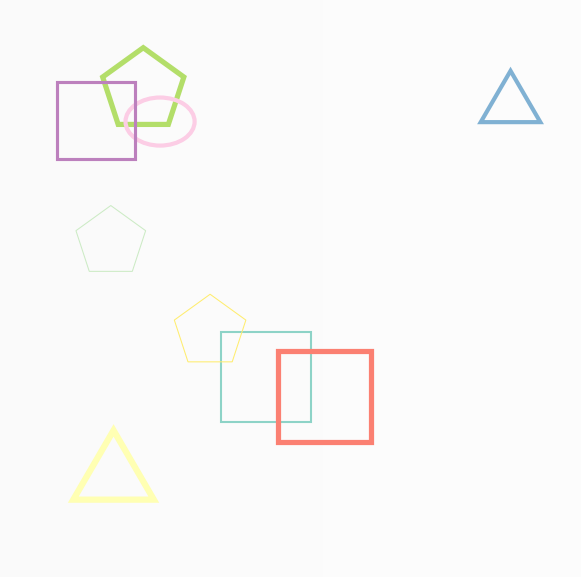[{"shape": "square", "thickness": 1, "radius": 0.39, "center": [0.458, 0.346]}, {"shape": "triangle", "thickness": 3, "radius": 0.4, "center": [0.195, 0.174]}, {"shape": "square", "thickness": 2.5, "radius": 0.4, "center": [0.558, 0.313]}, {"shape": "triangle", "thickness": 2, "radius": 0.3, "center": [0.878, 0.817]}, {"shape": "pentagon", "thickness": 2.5, "radius": 0.37, "center": [0.246, 0.843]}, {"shape": "oval", "thickness": 2, "radius": 0.3, "center": [0.275, 0.789]}, {"shape": "square", "thickness": 1.5, "radius": 0.33, "center": [0.165, 0.79]}, {"shape": "pentagon", "thickness": 0.5, "radius": 0.32, "center": [0.191, 0.58]}, {"shape": "pentagon", "thickness": 0.5, "radius": 0.32, "center": [0.361, 0.425]}]